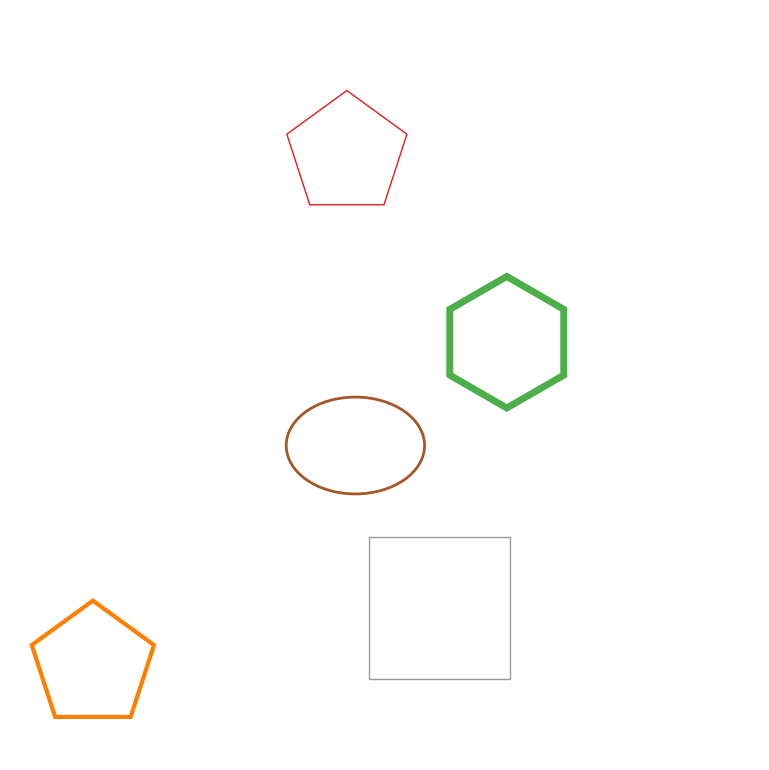[{"shape": "pentagon", "thickness": 0.5, "radius": 0.41, "center": [0.45, 0.8]}, {"shape": "hexagon", "thickness": 2.5, "radius": 0.43, "center": [0.658, 0.556]}, {"shape": "pentagon", "thickness": 1.5, "radius": 0.42, "center": [0.121, 0.136]}, {"shape": "oval", "thickness": 1, "radius": 0.45, "center": [0.462, 0.421]}, {"shape": "square", "thickness": 0.5, "radius": 0.46, "center": [0.571, 0.21]}]